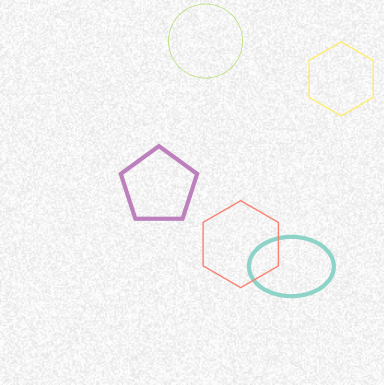[{"shape": "oval", "thickness": 3, "radius": 0.55, "center": [0.757, 0.308]}, {"shape": "hexagon", "thickness": 1, "radius": 0.56, "center": [0.625, 0.366]}, {"shape": "circle", "thickness": 0.5, "radius": 0.48, "center": [0.534, 0.893]}, {"shape": "pentagon", "thickness": 3, "radius": 0.52, "center": [0.413, 0.516]}, {"shape": "hexagon", "thickness": 1, "radius": 0.48, "center": [0.886, 0.795]}]